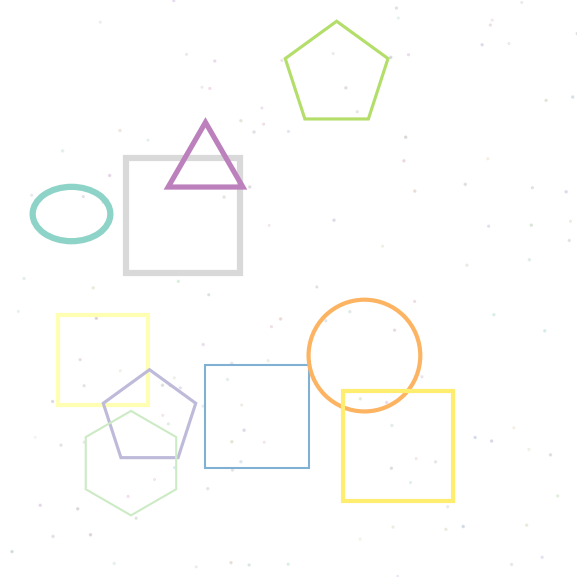[{"shape": "oval", "thickness": 3, "radius": 0.34, "center": [0.124, 0.629]}, {"shape": "square", "thickness": 2, "radius": 0.39, "center": [0.179, 0.376]}, {"shape": "pentagon", "thickness": 1.5, "radius": 0.42, "center": [0.259, 0.275]}, {"shape": "square", "thickness": 1, "radius": 0.45, "center": [0.445, 0.278]}, {"shape": "circle", "thickness": 2, "radius": 0.48, "center": [0.631, 0.383]}, {"shape": "pentagon", "thickness": 1.5, "radius": 0.47, "center": [0.583, 0.869]}, {"shape": "square", "thickness": 3, "radius": 0.5, "center": [0.317, 0.626]}, {"shape": "triangle", "thickness": 2.5, "radius": 0.37, "center": [0.356, 0.713]}, {"shape": "hexagon", "thickness": 1, "radius": 0.45, "center": [0.227, 0.197]}, {"shape": "square", "thickness": 2, "radius": 0.48, "center": [0.689, 0.227]}]